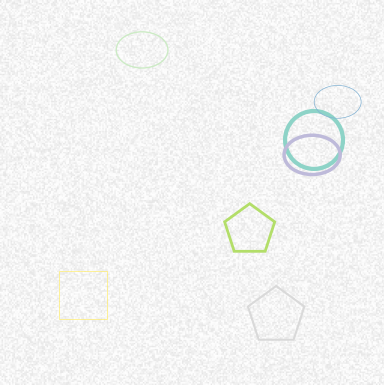[{"shape": "circle", "thickness": 3, "radius": 0.38, "center": [0.816, 0.636]}, {"shape": "oval", "thickness": 2.5, "radius": 0.36, "center": [0.811, 0.598]}, {"shape": "oval", "thickness": 0.5, "radius": 0.3, "center": [0.877, 0.735]}, {"shape": "pentagon", "thickness": 2, "radius": 0.34, "center": [0.649, 0.403]}, {"shape": "pentagon", "thickness": 1.5, "radius": 0.39, "center": [0.717, 0.18]}, {"shape": "oval", "thickness": 1, "radius": 0.34, "center": [0.369, 0.87]}, {"shape": "square", "thickness": 0.5, "radius": 0.31, "center": [0.215, 0.234]}]